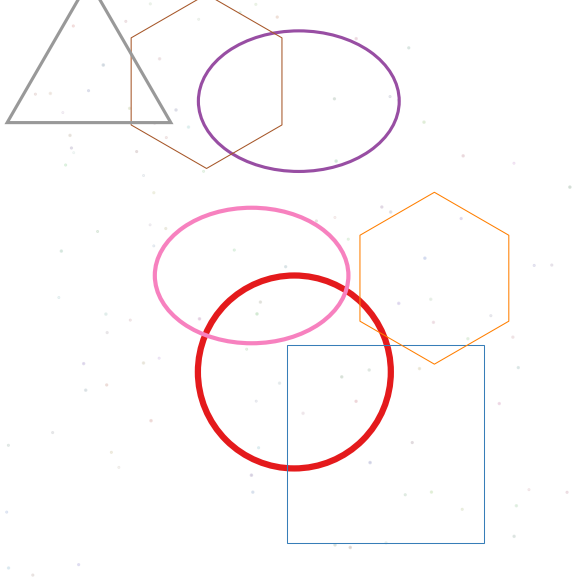[{"shape": "circle", "thickness": 3, "radius": 0.84, "center": [0.51, 0.355]}, {"shape": "square", "thickness": 0.5, "radius": 0.85, "center": [0.667, 0.23]}, {"shape": "oval", "thickness": 1.5, "radius": 0.87, "center": [0.517, 0.824]}, {"shape": "hexagon", "thickness": 0.5, "radius": 0.74, "center": [0.752, 0.517]}, {"shape": "hexagon", "thickness": 0.5, "radius": 0.75, "center": [0.358, 0.858]}, {"shape": "oval", "thickness": 2, "radius": 0.84, "center": [0.436, 0.522]}, {"shape": "triangle", "thickness": 1.5, "radius": 0.82, "center": [0.154, 0.869]}]